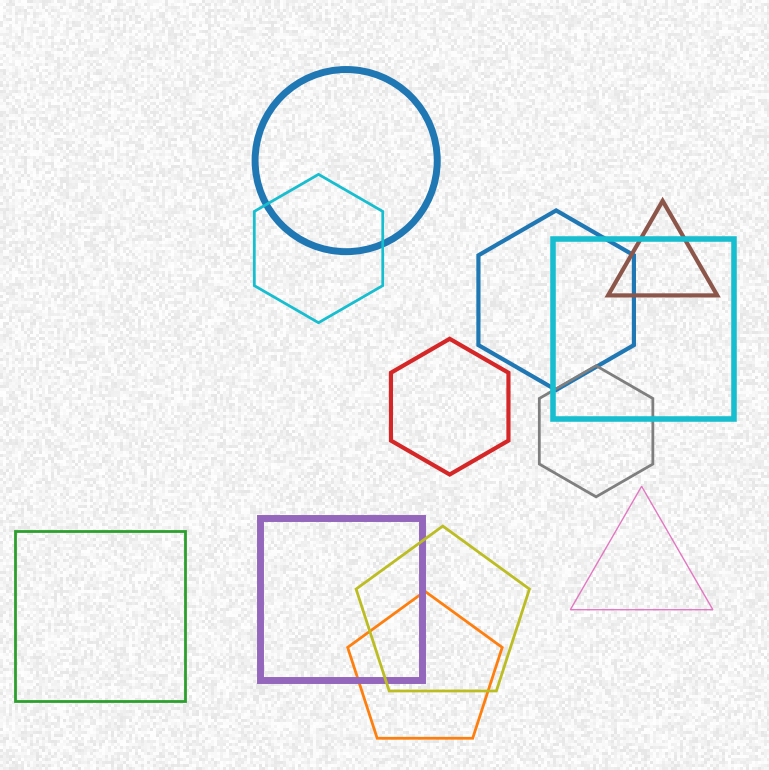[{"shape": "circle", "thickness": 2.5, "radius": 0.59, "center": [0.45, 0.791]}, {"shape": "hexagon", "thickness": 1.5, "radius": 0.58, "center": [0.722, 0.61]}, {"shape": "pentagon", "thickness": 1, "radius": 0.53, "center": [0.552, 0.127]}, {"shape": "square", "thickness": 1, "radius": 0.55, "center": [0.13, 0.2]}, {"shape": "hexagon", "thickness": 1.5, "radius": 0.44, "center": [0.584, 0.472]}, {"shape": "square", "thickness": 2.5, "radius": 0.52, "center": [0.443, 0.222]}, {"shape": "triangle", "thickness": 1.5, "radius": 0.41, "center": [0.861, 0.657]}, {"shape": "triangle", "thickness": 0.5, "radius": 0.53, "center": [0.833, 0.262]}, {"shape": "hexagon", "thickness": 1, "radius": 0.43, "center": [0.774, 0.44]}, {"shape": "pentagon", "thickness": 1, "radius": 0.59, "center": [0.575, 0.198]}, {"shape": "hexagon", "thickness": 1, "radius": 0.48, "center": [0.414, 0.677]}, {"shape": "square", "thickness": 2, "radius": 0.59, "center": [0.836, 0.573]}]